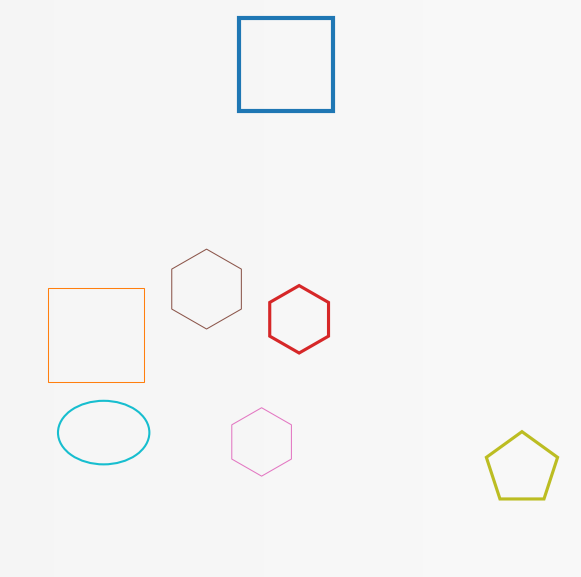[{"shape": "square", "thickness": 2, "radius": 0.4, "center": [0.492, 0.888]}, {"shape": "square", "thickness": 0.5, "radius": 0.41, "center": [0.165, 0.419]}, {"shape": "hexagon", "thickness": 1.5, "radius": 0.29, "center": [0.515, 0.446]}, {"shape": "hexagon", "thickness": 0.5, "radius": 0.35, "center": [0.355, 0.499]}, {"shape": "hexagon", "thickness": 0.5, "radius": 0.3, "center": [0.45, 0.234]}, {"shape": "pentagon", "thickness": 1.5, "radius": 0.32, "center": [0.898, 0.187]}, {"shape": "oval", "thickness": 1, "radius": 0.39, "center": [0.178, 0.25]}]